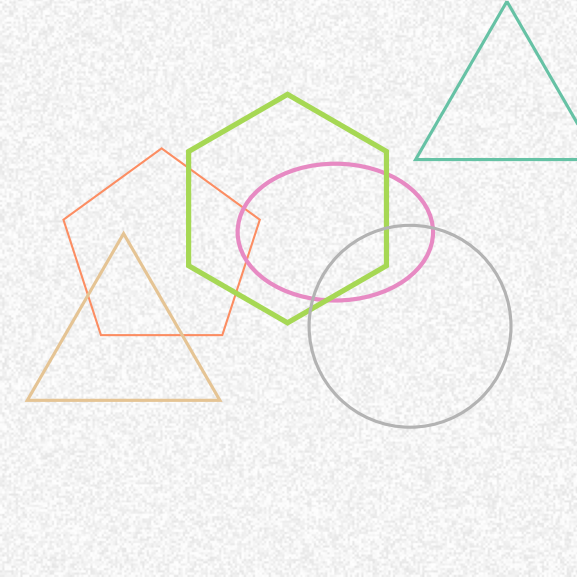[{"shape": "triangle", "thickness": 1.5, "radius": 0.91, "center": [0.878, 0.814]}, {"shape": "pentagon", "thickness": 1, "radius": 0.89, "center": [0.28, 0.563]}, {"shape": "oval", "thickness": 2, "radius": 0.85, "center": [0.581, 0.597]}, {"shape": "hexagon", "thickness": 2.5, "radius": 0.99, "center": [0.498, 0.638]}, {"shape": "triangle", "thickness": 1.5, "radius": 0.96, "center": [0.214, 0.402]}, {"shape": "circle", "thickness": 1.5, "radius": 0.87, "center": [0.71, 0.434]}]